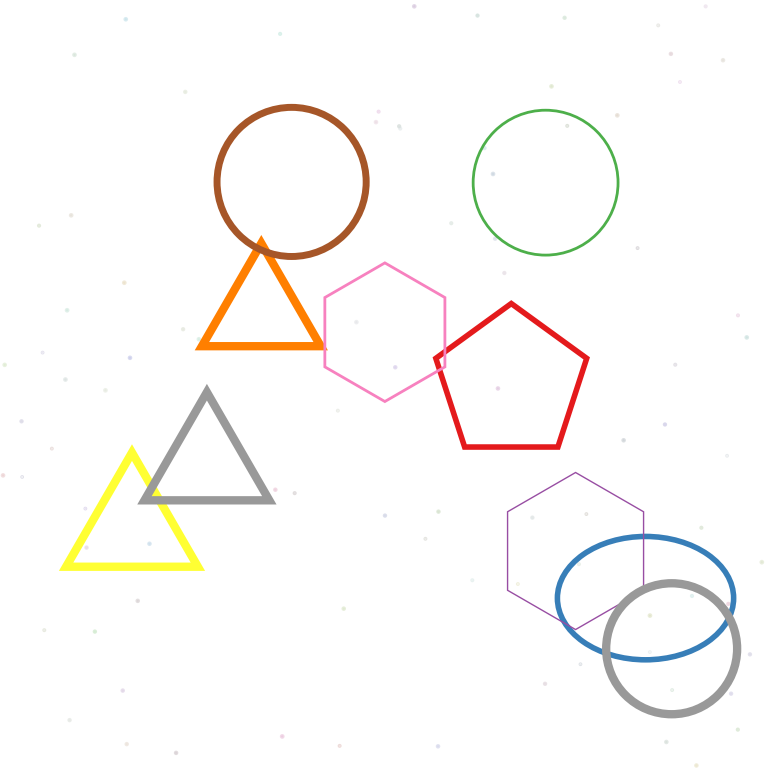[{"shape": "pentagon", "thickness": 2, "radius": 0.52, "center": [0.664, 0.503]}, {"shape": "oval", "thickness": 2, "radius": 0.57, "center": [0.838, 0.223]}, {"shape": "circle", "thickness": 1, "radius": 0.47, "center": [0.709, 0.763]}, {"shape": "hexagon", "thickness": 0.5, "radius": 0.51, "center": [0.747, 0.284]}, {"shape": "triangle", "thickness": 3, "radius": 0.45, "center": [0.339, 0.595]}, {"shape": "triangle", "thickness": 3, "radius": 0.49, "center": [0.171, 0.313]}, {"shape": "circle", "thickness": 2.5, "radius": 0.48, "center": [0.379, 0.764]}, {"shape": "hexagon", "thickness": 1, "radius": 0.45, "center": [0.5, 0.569]}, {"shape": "triangle", "thickness": 3, "radius": 0.47, "center": [0.269, 0.397]}, {"shape": "circle", "thickness": 3, "radius": 0.43, "center": [0.872, 0.157]}]